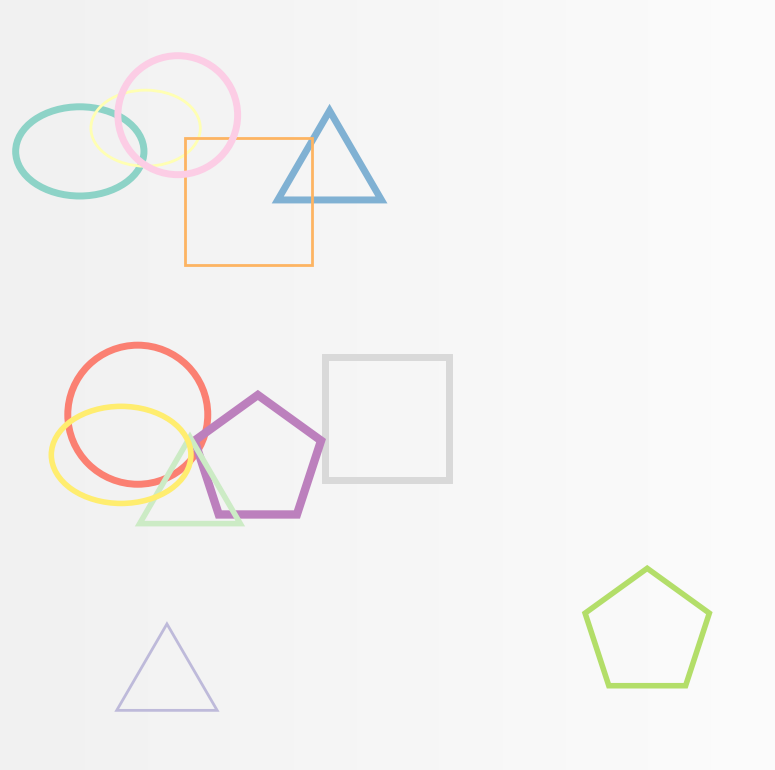[{"shape": "oval", "thickness": 2.5, "radius": 0.41, "center": [0.103, 0.803]}, {"shape": "oval", "thickness": 1, "radius": 0.35, "center": [0.188, 0.834]}, {"shape": "triangle", "thickness": 1, "radius": 0.37, "center": [0.215, 0.115]}, {"shape": "circle", "thickness": 2.5, "radius": 0.45, "center": [0.178, 0.461]}, {"shape": "triangle", "thickness": 2.5, "radius": 0.39, "center": [0.425, 0.779]}, {"shape": "square", "thickness": 1, "radius": 0.41, "center": [0.321, 0.739]}, {"shape": "pentagon", "thickness": 2, "radius": 0.42, "center": [0.835, 0.178]}, {"shape": "circle", "thickness": 2.5, "radius": 0.39, "center": [0.229, 0.85]}, {"shape": "square", "thickness": 2.5, "radius": 0.4, "center": [0.499, 0.456]}, {"shape": "pentagon", "thickness": 3, "radius": 0.43, "center": [0.333, 0.401]}, {"shape": "triangle", "thickness": 2, "radius": 0.37, "center": [0.245, 0.357]}, {"shape": "oval", "thickness": 2, "radius": 0.45, "center": [0.156, 0.409]}]